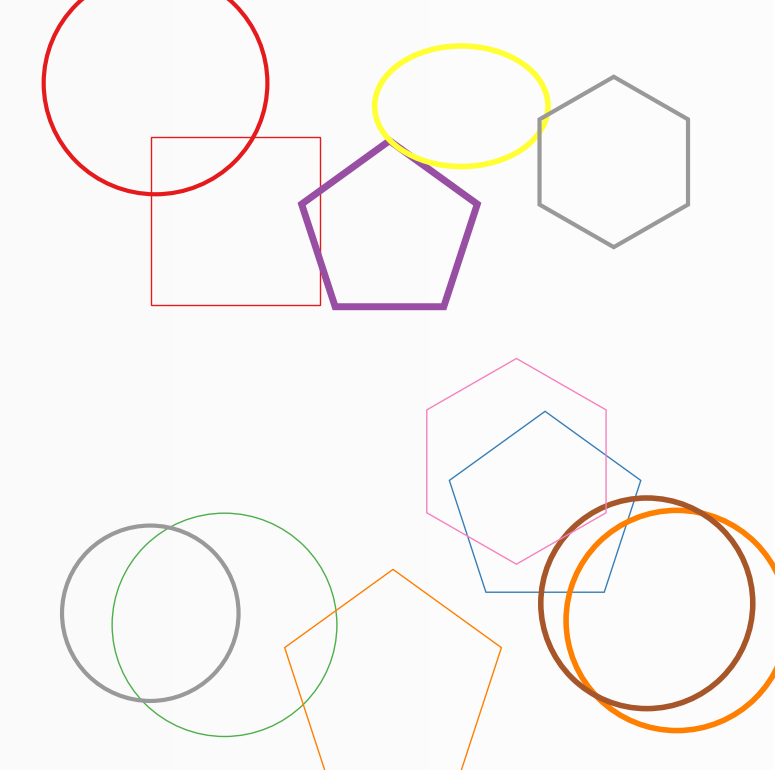[{"shape": "square", "thickness": 0.5, "radius": 0.55, "center": [0.304, 0.713]}, {"shape": "circle", "thickness": 1.5, "radius": 0.72, "center": [0.201, 0.892]}, {"shape": "pentagon", "thickness": 0.5, "radius": 0.65, "center": [0.703, 0.336]}, {"shape": "circle", "thickness": 0.5, "radius": 0.73, "center": [0.29, 0.189]}, {"shape": "pentagon", "thickness": 2.5, "radius": 0.6, "center": [0.503, 0.698]}, {"shape": "pentagon", "thickness": 0.5, "radius": 0.74, "center": [0.507, 0.113]}, {"shape": "circle", "thickness": 2, "radius": 0.72, "center": [0.873, 0.194]}, {"shape": "oval", "thickness": 2, "radius": 0.56, "center": [0.595, 0.862]}, {"shape": "circle", "thickness": 2, "radius": 0.68, "center": [0.835, 0.216]}, {"shape": "hexagon", "thickness": 0.5, "radius": 0.67, "center": [0.666, 0.401]}, {"shape": "hexagon", "thickness": 1.5, "radius": 0.55, "center": [0.792, 0.79]}, {"shape": "circle", "thickness": 1.5, "radius": 0.57, "center": [0.194, 0.204]}]